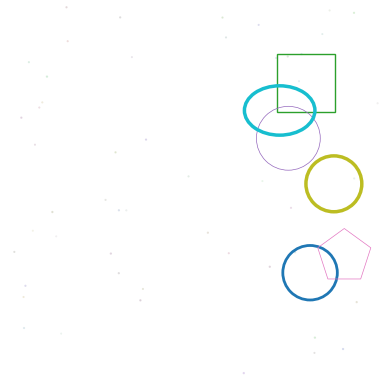[{"shape": "circle", "thickness": 2, "radius": 0.35, "center": [0.805, 0.292]}, {"shape": "square", "thickness": 1, "radius": 0.38, "center": [0.794, 0.784]}, {"shape": "circle", "thickness": 0.5, "radius": 0.41, "center": [0.749, 0.641]}, {"shape": "pentagon", "thickness": 0.5, "radius": 0.36, "center": [0.894, 0.334]}, {"shape": "circle", "thickness": 2.5, "radius": 0.36, "center": [0.867, 0.523]}, {"shape": "oval", "thickness": 2.5, "radius": 0.46, "center": [0.726, 0.713]}]